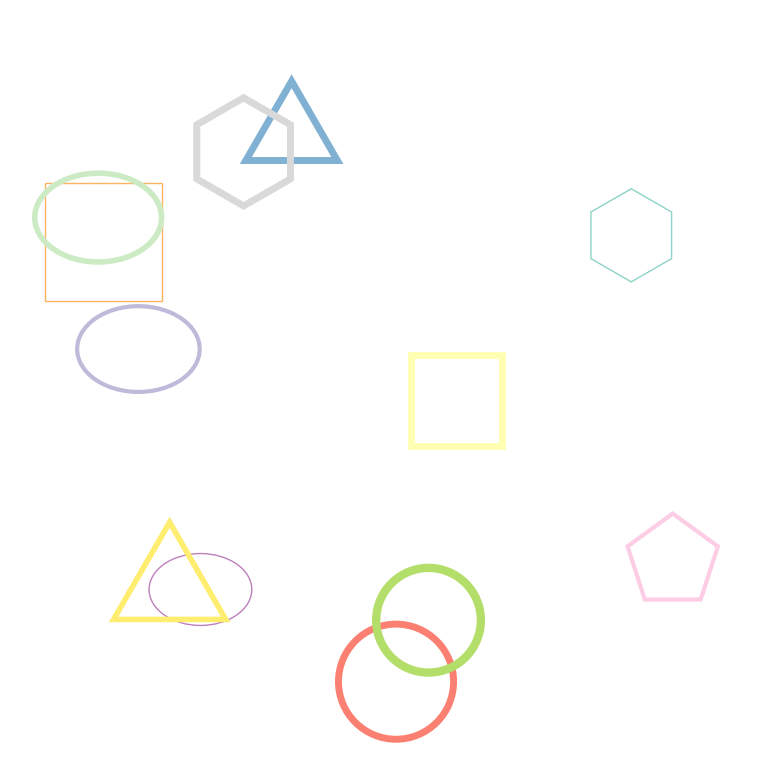[{"shape": "hexagon", "thickness": 0.5, "radius": 0.3, "center": [0.82, 0.694]}, {"shape": "square", "thickness": 2.5, "radius": 0.29, "center": [0.593, 0.48]}, {"shape": "oval", "thickness": 1.5, "radius": 0.4, "center": [0.18, 0.547]}, {"shape": "circle", "thickness": 2.5, "radius": 0.37, "center": [0.514, 0.115]}, {"shape": "triangle", "thickness": 2.5, "radius": 0.34, "center": [0.379, 0.826]}, {"shape": "square", "thickness": 0.5, "radius": 0.38, "center": [0.134, 0.686]}, {"shape": "circle", "thickness": 3, "radius": 0.34, "center": [0.557, 0.194]}, {"shape": "pentagon", "thickness": 1.5, "radius": 0.31, "center": [0.874, 0.271]}, {"shape": "hexagon", "thickness": 2.5, "radius": 0.35, "center": [0.316, 0.803]}, {"shape": "oval", "thickness": 0.5, "radius": 0.33, "center": [0.26, 0.234]}, {"shape": "oval", "thickness": 2, "radius": 0.41, "center": [0.127, 0.717]}, {"shape": "triangle", "thickness": 2, "radius": 0.42, "center": [0.22, 0.238]}]